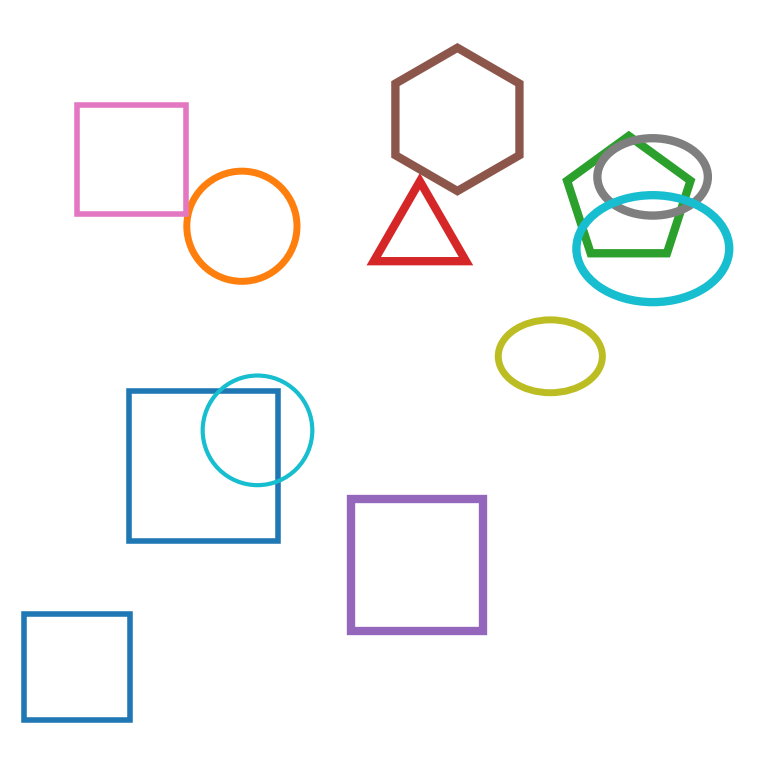[{"shape": "square", "thickness": 2, "radius": 0.49, "center": [0.264, 0.395]}, {"shape": "square", "thickness": 2, "radius": 0.34, "center": [0.1, 0.134]}, {"shape": "circle", "thickness": 2.5, "radius": 0.36, "center": [0.314, 0.706]}, {"shape": "pentagon", "thickness": 3, "radius": 0.42, "center": [0.817, 0.739]}, {"shape": "triangle", "thickness": 3, "radius": 0.35, "center": [0.545, 0.695]}, {"shape": "square", "thickness": 3, "radius": 0.43, "center": [0.541, 0.266]}, {"shape": "hexagon", "thickness": 3, "radius": 0.47, "center": [0.594, 0.845]}, {"shape": "square", "thickness": 2, "radius": 0.35, "center": [0.171, 0.793]}, {"shape": "oval", "thickness": 3, "radius": 0.36, "center": [0.848, 0.77]}, {"shape": "oval", "thickness": 2.5, "radius": 0.34, "center": [0.715, 0.537]}, {"shape": "circle", "thickness": 1.5, "radius": 0.36, "center": [0.334, 0.441]}, {"shape": "oval", "thickness": 3, "radius": 0.5, "center": [0.848, 0.677]}]